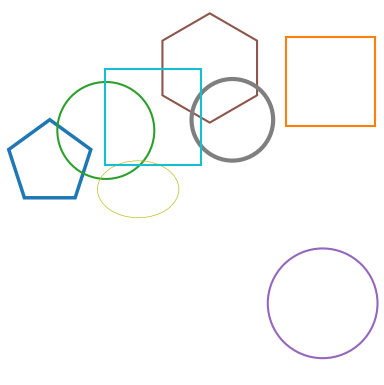[{"shape": "pentagon", "thickness": 2.5, "radius": 0.56, "center": [0.129, 0.577]}, {"shape": "square", "thickness": 1.5, "radius": 0.58, "center": [0.859, 0.789]}, {"shape": "circle", "thickness": 1.5, "radius": 0.63, "center": [0.275, 0.661]}, {"shape": "circle", "thickness": 1.5, "radius": 0.71, "center": [0.838, 0.212]}, {"shape": "hexagon", "thickness": 1.5, "radius": 0.71, "center": [0.545, 0.823]}, {"shape": "circle", "thickness": 3, "radius": 0.53, "center": [0.603, 0.689]}, {"shape": "oval", "thickness": 0.5, "radius": 0.53, "center": [0.359, 0.508]}, {"shape": "square", "thickness": 1.5, "radius": 0.63, "center": [0.397, 0.696]}]